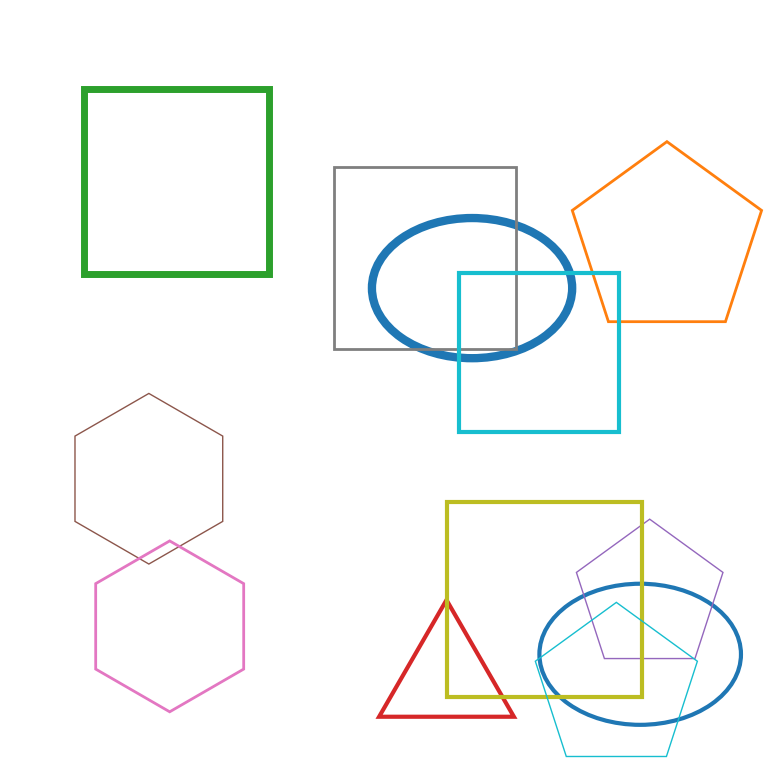[{"shape": "oval", "thickness": 3, "radius": 0.65, "center": [0.613, 0.626]}, {"shape": "oval", "thickness": 1.5, "radius": 0.65, "center": [0.831, 0.15]}, {"shape": "pentagon", "thickness": 1, "radius": 0.65, "center": [0.866, 0.687]}, {"shape": "square", "thickness": 2.5, "radius": 0.6, "center": [0.23, 0.765]}, {"shape": "triangle", "thickness": 1.5, "radius": 0.51, "center": [0.58, 0.12]}, {"shape": "pentagon", "thickness": 0.5, "radius": 0.5, "center": [0.844, 0.226]}, {"shape": "hexagon", "thickness": 0.5, "radius": 0.55, "center": [0.193, 0.378]}, {"shape": "hexagon", "thickness": 1, "radius": 0.55, "center": [0.22, 0.187]}, {"shape": "square", "thickness": 1, "radius": 0.59, "center": [0.552, 0.665]}, {"shape": "square", "thickness": 1.5, "radius": 0.63, "center": [0.707, 0.222]}, {"shape": "square", "thickness": 1.5, "radius": 0.52, "center": [0.701, 0.542]}, {"shape": "pentagon", "thickness": 0.5, "radius": 0.55, "center": [0.8, 0.107]}]